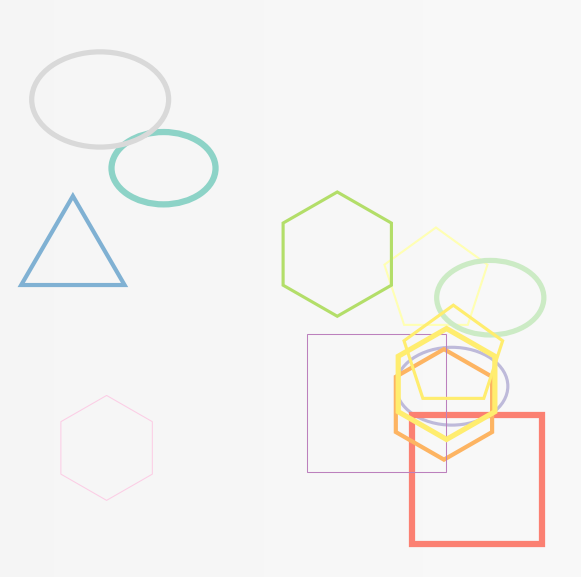[{"shape": "oval", "thickness": 3, "radius": 0.45, "center": [0.281, 0.708]}, {"shape": "pentagon", "thickness": 1, "radius": 0.47, "center": [0.75, 0.512]}, {"shape": "oval", "thickness": 1.5, "radius": 0.48, "center": [0.777, 0.33]}, {"shape": "square", "thickness": 3, "radius": 0.56, "center": [0.821, 0.169]}, {"shape": "triangle", "thickness": 2, "radius": 0.51, "center": [0.125, 0.557]}, {"shape": "hexagon", "thickness": 2, "radius": 0.48, "center": [0.764, 0.299]}, {"shape": "hexagon", "thickness": 1.5, "radius": 0.54, "center": [0.58, 0.559]}, {"shape": "hexagon", "thickness": 0.5, "radius": 0.45, "center": [0.183, 0.224]}, {"shape": "oval", "thickness": 2.5, "radius": 0.59, "center": [0.172, 0.827]}, {"shape": "square", "thickness": 0.5, "radius": 0.6, "center": [0.647, 0.301]}, {"shape": "oval", "thickness": 2.5, "radius": 0.46, "center": [0.843, 0.484]}, {"shape": "hexagon", "thickness": 2.5, "radius": 0.48, "center": [0.768, 0.334]}, {"shape": "pentagon", "thickness": 1.5, "radius": 0.45, "center": [0.78, 0.381]}]